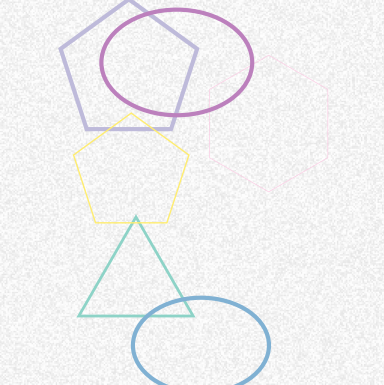[{"shape": "triangle", "thickness": 2, "radius": 0.86, "center": [0.353, 0.265]}, {"shape": "pentagon", "thickness": 3, "radius": 0.93, "center": [0.335, 0.815]}, {"shape": "oval", "thickness": 3, "radius": 0.88, "center": [0.522, 0.103]}, {"shape": "hexagon", "thickness": 0.5, "radius": 0.89, "center": [0.698, 0.679]}, {"shape": "oval", "thickness": 3, "radius": 0.98, "center": [0.459, 0.838]}, {"shape": "pentagon", "thickness": 1, "radius": 0.79, "center": [0.341, 0.549]}]